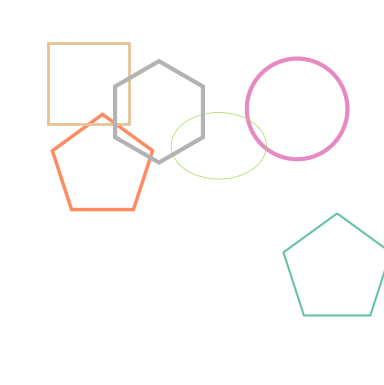[{"shape": "pentagon", "thickness": 1.5, "radius": 0.73, "center": [0.876, 0.299]}, {"shape": "pentagon", "thickness": 2.5, "radius": 0.68, "center": [0.266, 0.566]}, {"shape": "circle", "thickness": 3, "radius": 0.65, "center": [0.772, 0.717]}, {"shape": "oval", "thickness": 0.5, "radius": 0.62, "center": [0.568, 0.621]}, {"shape": "square", "thickness": 2, "radius": 0.53, "center": [0.23, 0.783]}, {"shape": "hexagon", "thickness": 3, "radius": 0.66, "center": [0.413, 0.709]}]